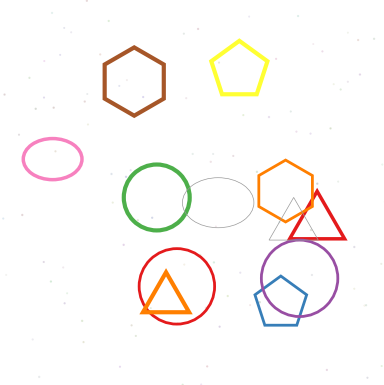[{"shape": "triangle", "thickness": 2.5, "radius": 0.41, "center": [0.824, 0.421]}, {"shape": "circle", "thickness": 2, "radius": 0.49, "center": [0.459, 0.256]}, {"shape": "pentagon", "thickness": 2, "radius": 0.35, "center": [0.729, 0.212]}, {"shape": "circle", "thickness": 3, "radius": 0.43, "center": [0.407, 0.487]}, {"shape": "circle", "thickness": 2, "radius": 0.5, "center": [0.778, 0.277]}, {"shape": "triangle", "thickness": 3, "radius": 0.35, "center": [0.431, 0.224]}, {"shape": "hexagon", "thickness": 2, "radius": 0.4, "center": [0.742, 0.504]}, {"shape": "pentagon", "thickness": 3, "radius": 0.38, "center": [0.622, 0.817]}, {"shape": "hexagon", "thickness": 3, "radius": 0.44, "center": [0.349, 0.788]}, {"shape": "oval", "thickness": 2.5, "radius": 0.38, "center": [0.137, 0.587]}, {"shape": "triangle", "thickness": 0.5, "radius": 0.37, "center": [0.763, 0.413]}, {"shape": "oval", "thickness": 0.5, "radius": 0.46, "center": [0.567, 0.473]}]